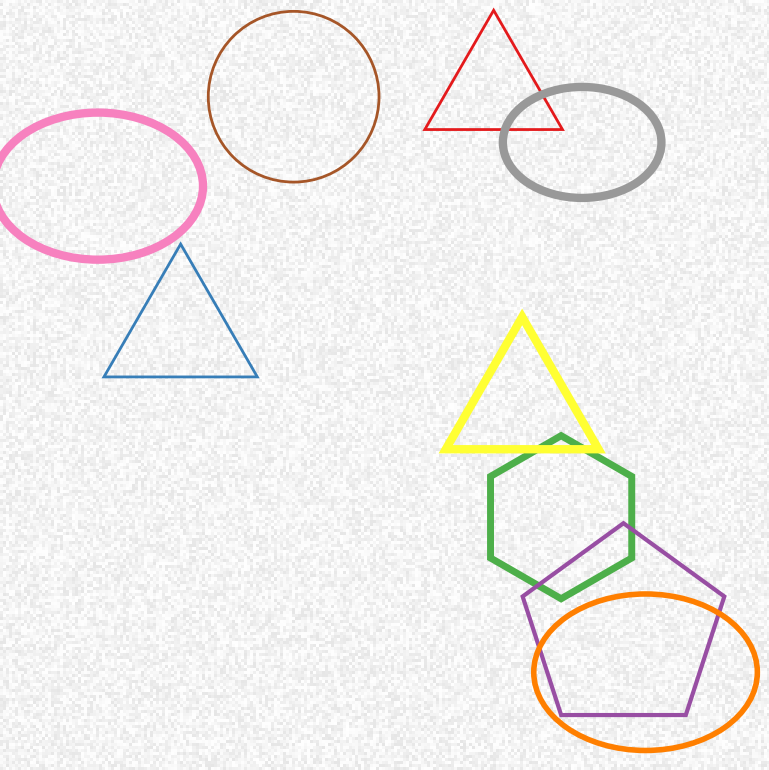[{"shape": "triangle", "thickness": 1, "radius": 0.52, "center": [0.641, 0.883]}, {"shape": "triangle", "thickness": 1, "radius": 0.58, "center": [0.235, 0.568]}, {"shape": "hexagon", "thickness": 2.5, "radius": 0.53, "center": [0.729, 0.328]}, {"shape": "pentagon", "thickness": 1.5, "radius": 0.69, "center": [0.81, 0.183]}, {"shape": "oval", "thickness": 2, "radius": 0.73, "center": [0.838, 0.127]}, {"shape": "triangle", "thickness": 3, "radius": 0.57, "center": [0.678, 0.474]}, {"shape": "circle", "thickness": 1, "radius": 0.55, "center": [0.381, 0.874]}, {"shape": "oval", "thickness": 3, "radius": 0.68, "center": [0.127, 0.758]}, {"shape": "oval", "thickness": 3, "radius": 0.51, "center": [0.756, 0.815]}]